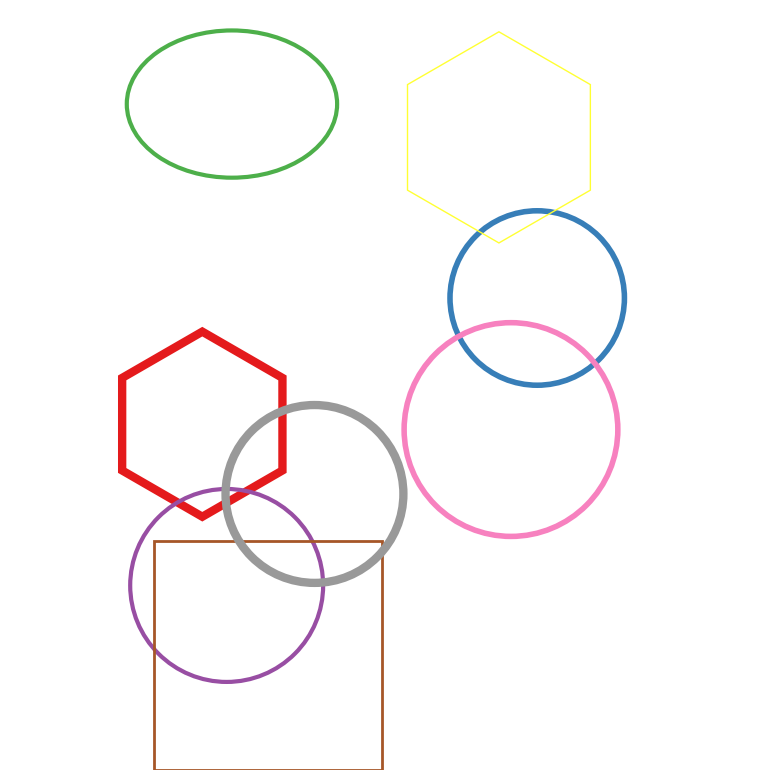[{"shape": "hexagon", "thickness": 3, "radius": 0.6, "center": [0.263, 0.449]}, {"shape": "circle", "thickness": 2, "radius": 0.57, "center": [0.698, 0.613]}, {"shape": "oval", "thickness": 1.5, "radius": 0.68, "center": [0.301, 0.865]}, {"shape": "circle", "thickness": 1.5, "radius": 0.63, "center": [0.294, 0.24]}, {"shape": "hexagon", "thickness": 0.5, "radius": 0.69, "center": [0.648, 0.822]}, {"shape": "square", "thickness": 1, "radius": 0.74, "center": [0.348, 0.149]}, {"shape": "circle", "thickness": 2, "radius": 0.69, "center": [0.664, 0.442]}, {"shape": "circle", "thickness": 3, "radius": 0.58, "center": [0.408, 0.358]}]